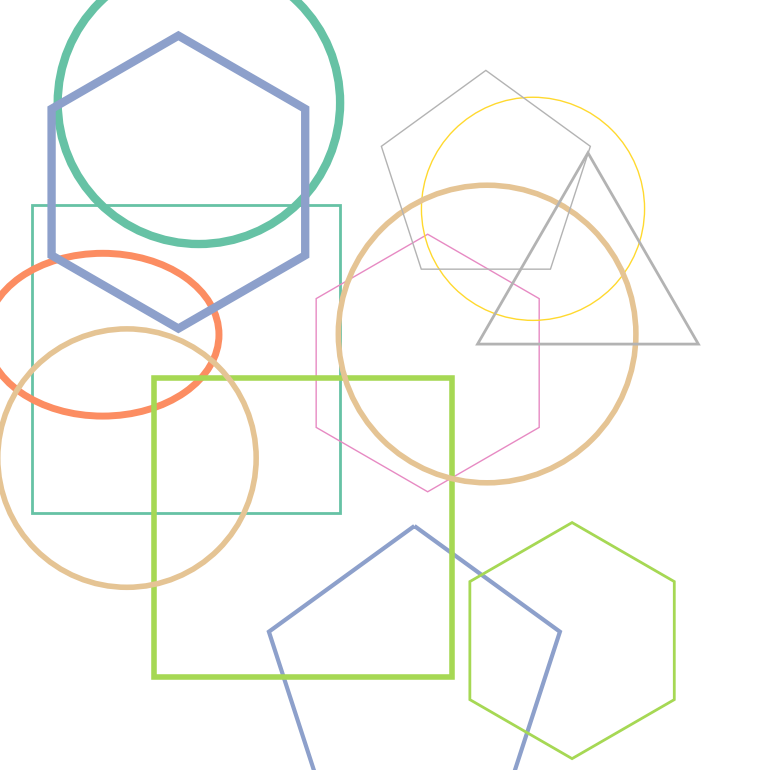[{"shape": "square", "thickness": 1, "radius": 1.0, "center": [0.242, 0.534]}, {"shape": "circle", "thickness": 3, "radius": 0.92, "center": [0.258, 0.866]}, {"shape": "oval", "thickness": 2.5, "radius": 0.75, "center": [0.133, 0.565]}, {"shape": "hexagon", "thickness": 3, "radius": 0.95, "center": [0.232, 0.764]}, {"shape": "pentagon", "thickness": 1.5, "radius": 0.99, "center": [0.538, 0.118]}, {"shape": "hexagon", "thickness": 0.5, "radius": 0.84, "center": [0.555, 0.529]}, {"shape": "hexagon", "thickness": 1, "radius": 0.77, "center": [0.743, 0.168]}, {"shape": "square", "thickness": 2, "radius": 0.97, "center": [0.393, 0.315]}, {"shape": "circle", "thickness": 0.5, "radius": 0.72, "center": [0.692, 0.729]}, {"shape": "circle", "thickness": 2, "radius": 0.84, "center": [0.165, 0.405]}, {"shape": "circle", "thickness": 2, "radius": 0.97, "center": [0.633, 0.566]}, {"shape": "triangle", "thickness": 1, "radius": 0.83, "center": [0.764, 0.636]}, {"shape": "pentagon", "thickness": 0.5, "radius": 0.71, "center": [0.631, 0.766]}]